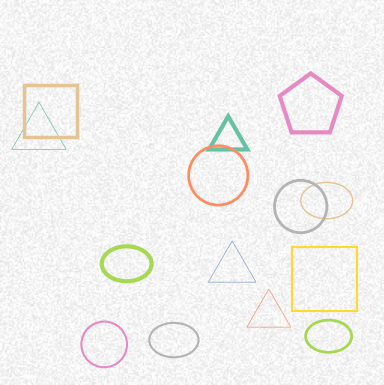[{"shape": "triangle", "thickness": 3, "radius": 0.29, "center": [0.593, 0.64]}, {"shape": "triangle", "thickness": 0.5, "radius": 0.41, "center": [0.101, 0.653]}, {"shape": "triangle", "thickness": 0.5, "radius": 0.33, "center": [0.698, 0.183]}, {"shape": "circle", "thickness": 2, "radius": 0.38, "center": [0.567, 0.544]}, {"shape": "triangle", "thickness": 0.5, "radius": 0.36, "center": [0.603, 0.303]}, {"shape": "circle", "thickness": 1.5, "radius": 0.3, "center": [0.271, 0.105]}, {"shape": "pentagon", "thickness": 3, "radius": 0.42, "center": [0.807, 0.725]}, {"shape": "oval", "thickness": 2, "radius": 0.3, "center": [0.854, 0.127]}, {"shape": "oval", "thickness": 3, "radius": 0.32, "center": [0.329, 0.315]}, {"shape": "square", "thickness": 1.5, "radius": 0.42, "center": [0.842, 0.276]}, {"shape": "oval", "thickness": 1, "radius": 0.34, "center": [0.849, 0.479]}, {"shape": "square", "thickness": 2.5, "radius": 0.34, "center": [0.131, 0.712]}, {"shape": "oval", "thickness": 1.5, "radius": 0.32, "center": [0.452, 0.117]}, {"shape": "circle", "thickness": 2, "radius": 0.34, "center": [0.781, 0.464]}]